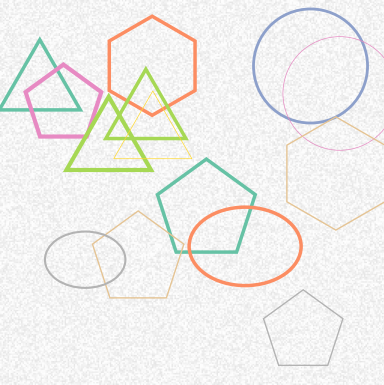[{"shape": "pentagon", "thickness": 2.5, "radius": 0.67, "center": [0.536, 0.453]}, {"shape": "triangle", "thickness": 2.5, "radius": 0.61, "center": [0.103, 0.775]}, {"shape": "oval", "thickness": 2.5, "radius": 0.73, "center": [0.637, 0.36]}, {"shape": "hexagon", "thickness": 2.5, "radius": 0.64, "center": [0.395, 0.829]}, {"shape": "circle", "thickness": 2, "radius": 0.74, "center": [0.807, 0.829]}, {"shape": "circle", "thickness": 0.5, "radius": 0.74, "center": [0.882, 0.757]}, {"shape": "pentagon", "thickness": 3, "radius": 0.52, "center": [0.165, 0.729]}, {"shape": "triangle", "thickness": 2.5, "radius": 0.6, "center": [0.379, 0.7]}, {"shape": "triangle", "thickness": 3, "radius": 0.63, "center": [0.282, 0.622]}, {"shape": "triangle", "thickness": 0.5, "radius": 0.59, "center": [0.397, 0.646]}, {"shape": "pentagon", "thickness": 1, "radius": 0.62, "center": [0.359, 0.327]}, {"shape": "hexagon", "thickness": 1, "radius": 0.74, "center": [0.872, 0.549]}, {"shape": "oval", "thickness": 1.5, "radius": 0.52, "center": [0.221, 0.325]}, {"shape": "pentagon", "thickness": 1, "radius": 0.54, "center": [0.788, 0.139]}]